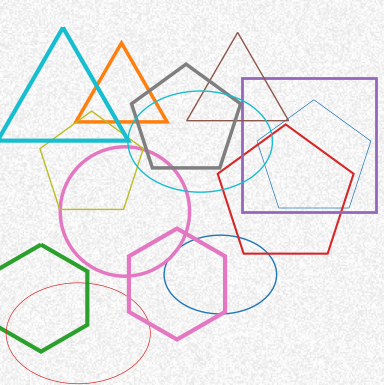[{"shape": "pentagon", "thickness": 0.5, "radius": 0.78, "center": [0.815, 0.585]}, {"shape": "oval", "thickness": 1, "radius": 0.73, "center": [0.572, 0.287]}, {"shape": "triangle", "thickness": 2.5, "radius": 0.68, "center": [0.316, 0.752]}, {"shape": "hexagon", "thickness": 3, "radius": 0.69, "center": [0.107, 0.226]}, {"shape": "pentagon", "thickness": 1.5, "radius": 0.93, "center": [0.742, 0.491]}, {"shape": "oval", "thickness": 0.5, "radius": 0.94, "center": [0.203, 0.134]}, {"shape": "square", "thickness": 2, "radius": 0.87, "center": [0.802, 0.624]}, {"shape": "triangle", "thickness": 1, "radius": 0.76, "center": [0.617, 0.763]}, {"shape": "circle", "thickness": 2.5, "radius": 0.84, "center": [0.324, 0.451]}, {"shape": "hexagon", "thickness": 3, "radius": 0.72, "center": [0.46, 0.262]}, {"shape": "pentagon", "thickness": 2.5, "radius": 0.74, "center": [0.483, 0.684]}, {"shape": "pentagon", "thickness": 1, "radius": 0.71, "center": [0.238, 0.57]}, {"shape": "oval", "thickness": 1, "radius": 0.94, "center": [0.52, 0.632]}, {"shape": "triangle", "thickness": 3, "radius": 0.98, "center": [0.164, 0.733]}]